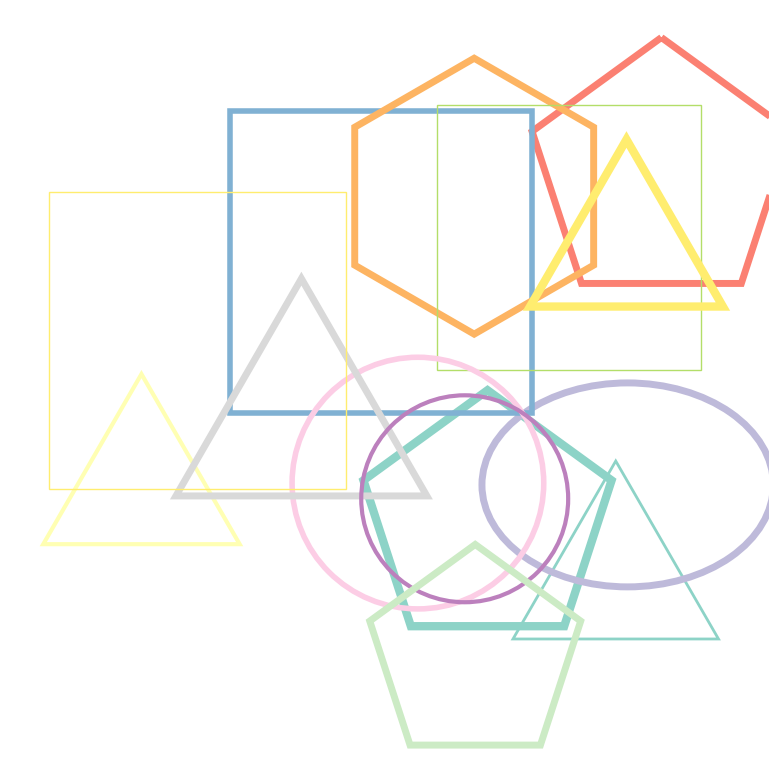[{"shape": "triangle", "thickness": 1, "radius": 0.77, "center": [0.8, 0.247]}, {"shape": "pentagon", "thickness": 3, "radius": 0.85, "center": [0.633, 0.324]}, {"shape": "triangle", "thickness": 1.5, "radius": 0.74, "center": [0.184, 0.367]}, {"shape": "oval", "thickness": 2.5, "radius": 0.95, "center": [0.815, 0.37]}, {"shape": "pentagon", "thickness": 2.5, "radius": 0.88, "center": [0.859, 0.775]}, {"shape": "square", "thickness": 2, "radius": 0.98, "center": [0.494, 0.66]}, {"shape": "hexagon", "thickness": 2.5, "radius": 0.9, "center": [0.616, 0.745]}, {"shape": "square", "thickness": 0.5, "radius": 0.86, "center": [0.739, 0.691]}, {"shape": "circle", "thickness": 2, "radius": 0.82, "center": [0.543, 0.373]}, {"shape": "triangle", "thickness": 2.5, "radius": 0.94, "center": [0.391, 0.45]}, {"shape": "circle", "thickness": 1.5, "radius": 0.67, "center": [0.604, 0.352]}, {"shape": "pentagon", "thickness": 2.5, "radius": 0.72, "center": [0.617, 0.149]}, {"shape": "triangle", "thickness": 3, "radius": 0.72, "center": [0.814, 0.674]}, {"shape": "square", "thickness": 0.5, "radius": 0.97, "center": [0.256, 0.558]}]